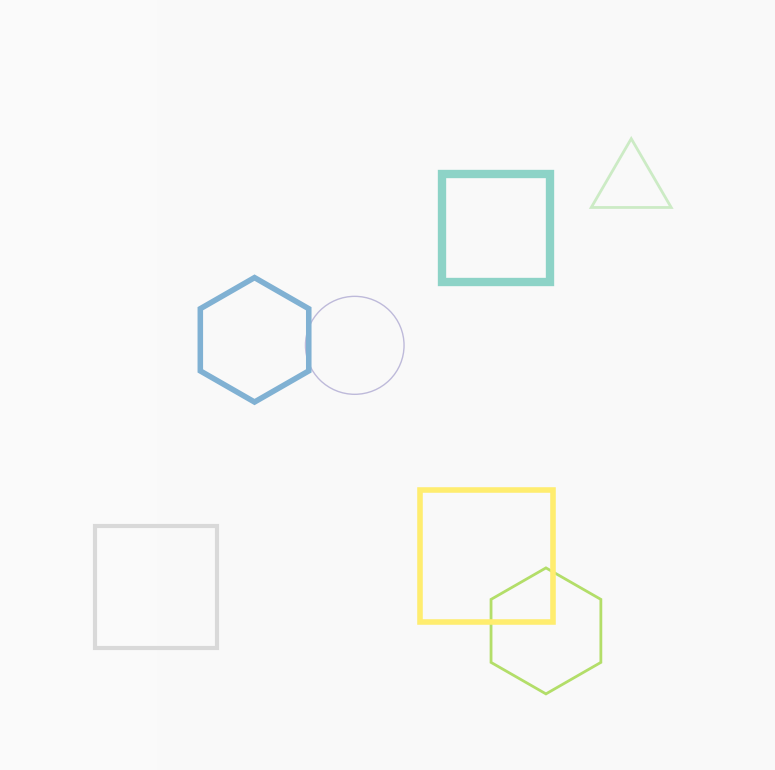[{"shape": "square", "thickness": 3, "radius": 0.35, "center": [0.64, 0.704]}, {"shape": "circle", "thickness": 0.5, "radius": 0.32, "center": [0.458, 0.552]}, {"shape": "hexagon", "thickness": 2, "radius": 0.4, "center": [0.328, 0.559]}, {"shape": "hexagon", "thickness": 1, "radius": 0.41, "center": [0.704, 0.181]}, {"shape": "square", "thickness": 1.5, "radius": 0.39, "center": [0.201, 0.238]}, {"shape": "triangle", "thickness": 1, "radius": 0.3, "center": [0.815, 0.76]}, {"shape": "square", "thickness": 2, "radius": 0.43, "center": [0.628, 0.278]}]